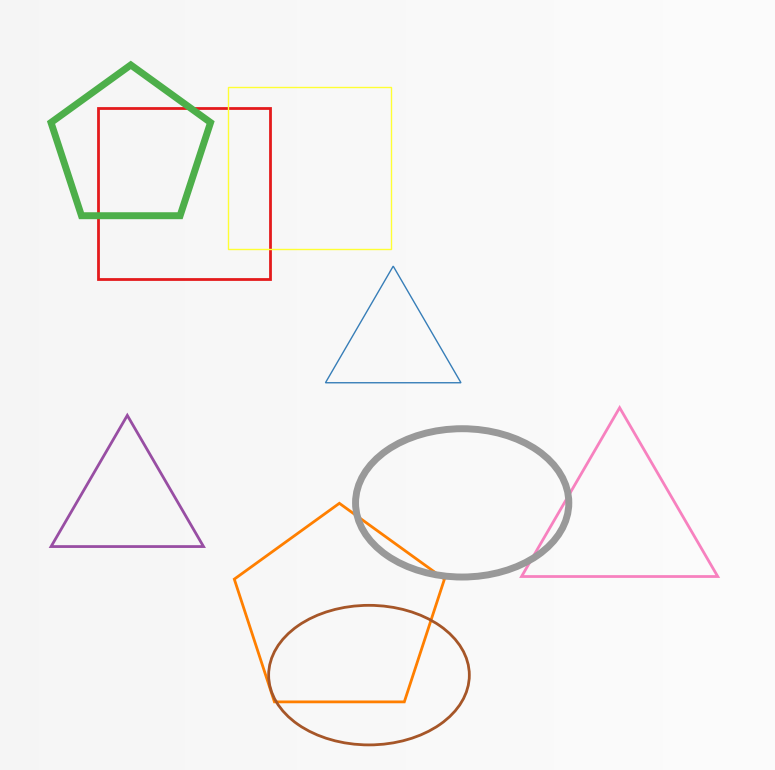[{"shape": "square", "thickness": 1, "radius": 0.56, "center": [0.237, 0.749]}, {"shape": "triangle", "thickness": 0.5, "radius": 0.5, "center": [0.507, 0.553]}, {"shape": "pentagon", "thickness": 2.5, "radius": 0.54, "center": [0.169, 0.807]}, {"shape": "triangle", "thickness": 1, "radius": 0.57, "center": [0.164, 0.347]}, {"shape": "pentagon", "thickness": 1, "radius": 0.71, "center": [0.438, 0.204]}, {"shape": "square", "thickness": 0.5, "radius": 0.53, "center": [0.399, 0.782]}, {"shape": "oval", "thickness": 1, "radius": 0.65, "center": [0.476, 0.123]}, {"shape": "triangle", "thickness": 1, "radius": 0.73, "center": [0.8, 0.324]}, {"shape": "oval", "thickness": 2.5, "radius": 0.69, "center": [0.596, 0.347]}]